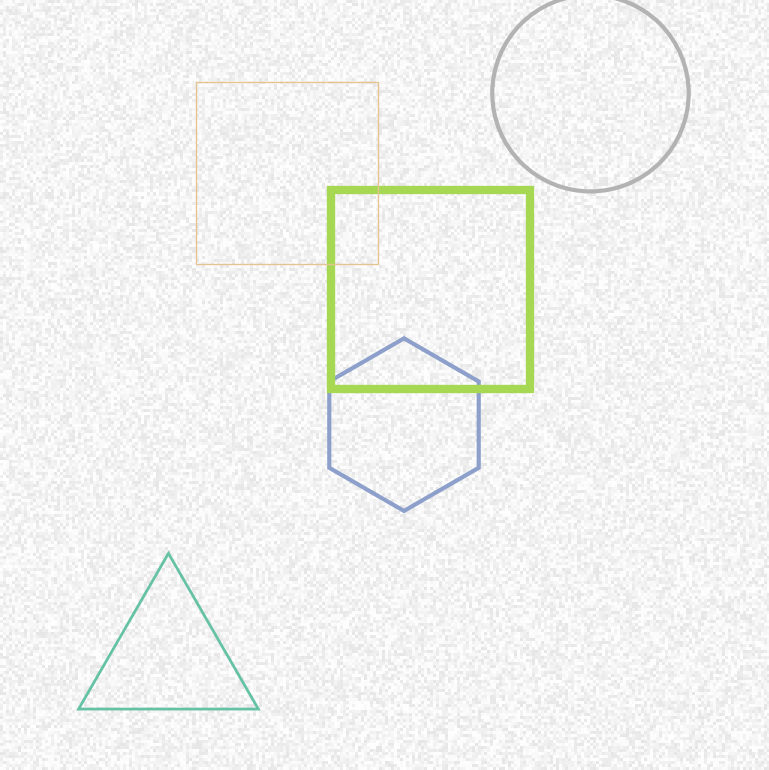[{"shape": "triangle", "thickness": 1, "radius": 0.67, "center": [0.219, 0.147]}, {"shape": "hexagon", "thickness": 1.5, "radius": 0.56, "center": [0.525, 0.449]}, {"shape": "square", "thickness": 3, "radius": 0.65, "center": [0.559, 0.624]}, {"shape": "square", "thickness": 0.5, "radius": 0.59, "center": [0.372, 0.776]}, {"shape": "circle", "thickness": 1.5, "radius": 0.64, "center": [0.767, 0.879]}]